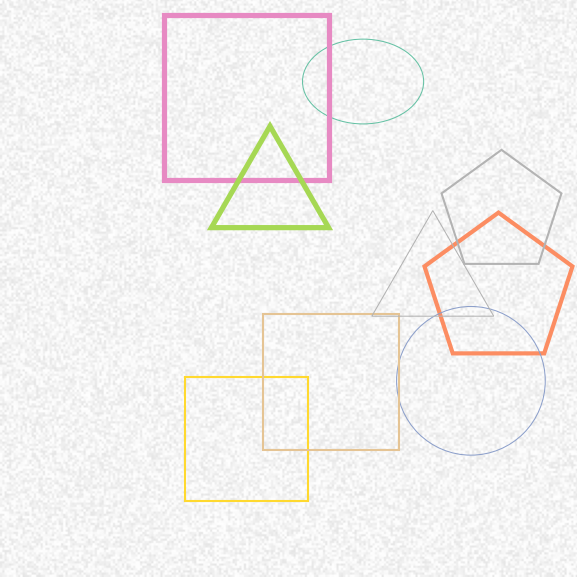[{"shape": "oval", "thickness": 0.5, "radius": 0.52, "center": [0.629, 0.858]}, {"shape": "pentagon", "thickness": 2, "radius": 0.67, "center": [0.863, 0.496]}, {"shape": "circle", "thickness": 0.5, "radius": 0.64, "center": [0.815, 0.34]}, {"shape": "square", "thickness": 2.5, "radius": 0.72, "center": [0.427, 0.831]}, {"shape": "triangle", "thickness": 2.5, "radius": 0.59, "center": [0.468, 0.664]}, {"shape": "square", "thickness": 1, "radius": 0.53, "center": [0.427, 0.239]}, {"shape": "square", "thickness": 1, "radius": 0.59, "center": [0.574, 0.338]}, {"shape": "triangle", "thickness": 0.5, "radius": 0.61, "center": [0.749, 0.513]}, {"shape": "pentagon", "thickness": 1, "radius": 0.55, "center": [0.868, 0.63]}]